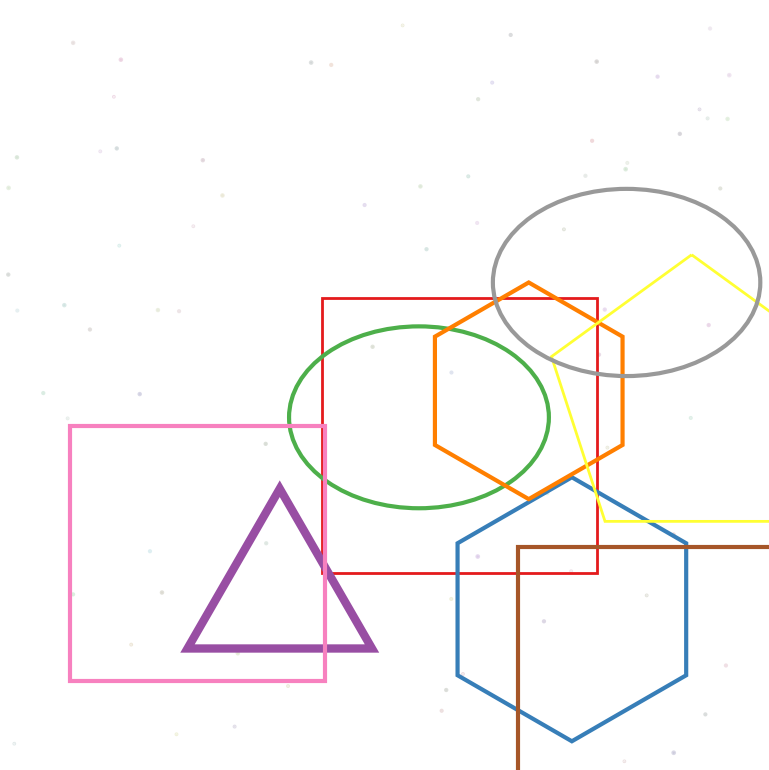[{"shape": "square", "thickness": 1, "radius": 0.89, "center": [0.597, 0.435]}, {"shape": "hexagon", "thickness": 1.5, "radius": 0.86, "center": [0.743, 0.209]}, {"shape": "oval", "thickness": 1.5, "radius": 0.84, "center": [0.544, 0.458]}, {"shape": "triangle", "thickness": 3, "radius": 0.69, "center": [0.363, 0.227]}, {"shape": "hexagon", "thickness": 1.5, "radius": 0.7, "center": [0.687, 0.492]}, {"shape": "pentagon", "thickness": 1, "radius": 0.96, "center": [0.898, 0.478]}, {"shape": "square", "thickness": 1.5, "radius": 0.93, "center": [0.86, 0.102]}, {"shape": "square", "thickness": 1.5, "radius": 0.83, "center": [0.256, 0.281]}, {"shape": "oval", "thickness": 1.5, "radius": 0.87, "center": [0.814, 0.633]}]